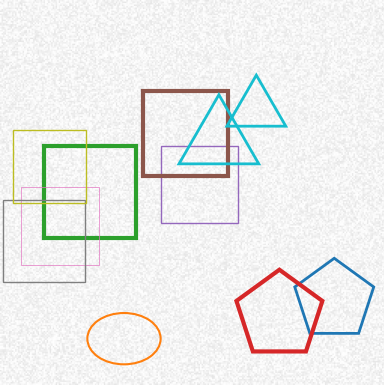[{"shape": "pentagon", "thickness": 2, "radius": 0.54, "center": [0.868, 0.221]}, {"shape": "oval", "thickness": 1.5, "radius": 0.48, "center": [0.322, 0.12]}, {"shape": "square", "thickness": 3, "radius": 0.6, "center": [0.234, 0.501]}, {"shape": "pentagon", "thickness": 3, "radius": 0.59, "center": [0.726, 0.182]}, {"shape": "square", "thickness": 1, "radius": 0.5, "center": [0.518, 0.521]}, {"shape": "square", "thickness": 3, "radius": 0.55, "center": [0.482, 0.652]}, {"shape": "square", "thickness": 0.5, "radius": 0.51, "center": [0.156, 0.413]}, {"shape": "square", "thickness": 1, "radius": 0.54, "center": [0.114, 0.374]}, {"shape": "square", "thickness": 1, "radius": 0.47, "center": [0.129, 0.567]}, {"shape": "triangle", "thickness": 2, "radius": 0.44, "center": [0.666, 0.716]}, {"shape": "triangle", "thickness": 2, "radius": 0.6, "center": [0.569, 0.634]}]